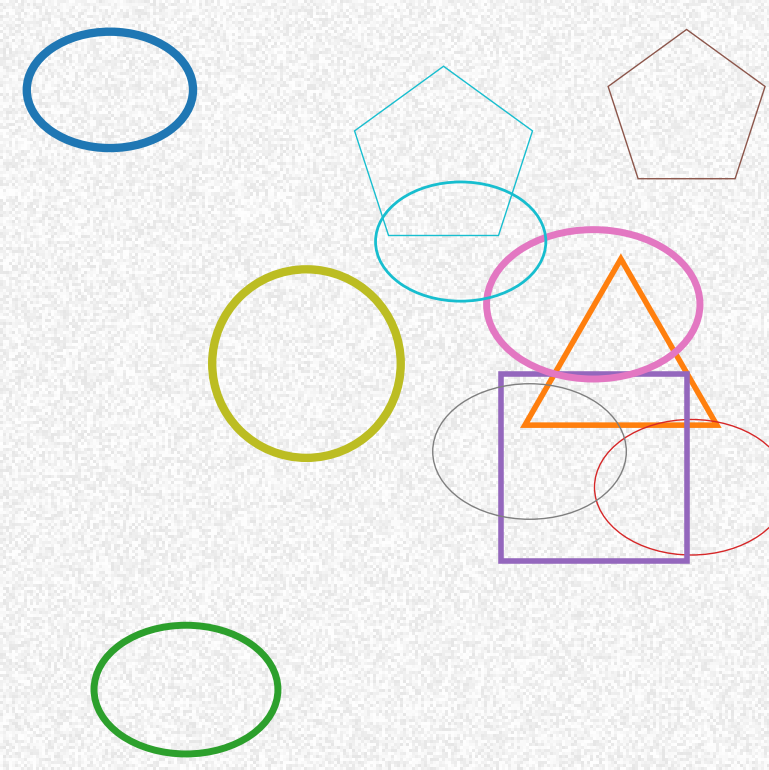[{"shape": "oval", "thickness": 3, "radius": 0.54, "center": [0.143, 0.883]}, {"shape": "triangle", "thickness": 2, "radius": 0.72, "center": [0.806, 0.52]}, {"shape": "oval", "thickness": 2.5, "radius": 0.6, "center": [0.242, 0.104]}, {"shape": "oval", "thickness": 0.5, "radius": 0.63, "center": [0.898, 0.367]}, {"shape": "square", "thickness": 2, "radius": 0.61, "center": [0.772, 0.393]}, {"shape": "pentagon", "thickness": 0.5, "radius": 0.54, "center": [0.892, 0.855]}, {"shape": "oval", "thickness": 2.5, "radius": 0.69, "center": [0.77, 0.605]}, {"shape": "oval", "thickness": 0.5, "radius": 0.63, "center": [0.688, 0.414]}, {"shape": "circle", "thickness": 3, "radius": 0.61, "center": [0.398, 0.528]}, {"shape": "pentagon", "thickness": 0.5, "radius": 0.61, "center": [0.576, 0.792]}, {"shape": "oval", "thickness": 1, "radius": 0.55, "center": [0.598, 0.686]}]